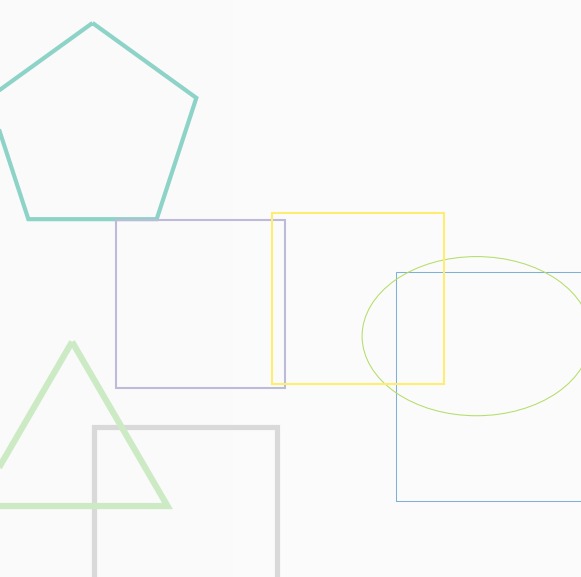[{"shape": "pentagon", "thickness": 2, "radius": 0.94, "center": [0.159, 0.772]}, {"shape": "square", "thickness": 1, "radius": 0.73, "center": [0.345, 0.472]}, {"shape": "square", "thickness": 0.5, "radius": 0.99, "center": [0.88, 0.33]}, {"shape": "oval", "thickness": 0.5, "radius": 0.98, "center": [0.82, 0.417]}, {"shape": "square", "thickness": 2.5, "radius": 0.79, "center": [0.319, 0.103]}, {"shape": "triangle", "thickness": 3, "radius": 0.95, "center": [0.124, 0.218]}, {"shape": "square", "thickness": 1, "radius": 0.74, "center": [0.615, 0.482]}]